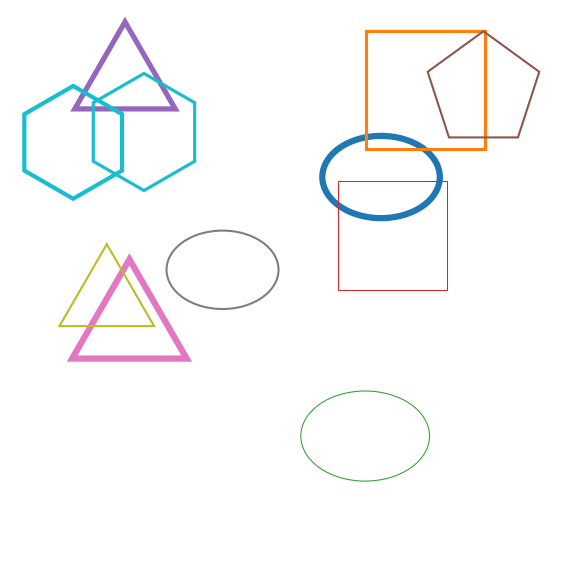[{"shape": "oval", "thickness": 3, "radius": 0.51, "center": [0.66, 0.693]}, {"shape": "square", "thickness": 1.5, "radius": 0.51, "center": [0.737, 0.843]}, {"shape": "oval", "thickness": 0.5, "radius": 0.56, "center": [0.632, 0.244]}, {"shape": "square", "thickness": 0.5, "radius": 0.47, "center": [0.679, 0.592]}, {"shape": "triangle", "thickness": 2.5, "radius": 0.5, "center": [0.216, 0.861]}, {"shape": "pentagon", "thickness": 1, "radius": 0.51, "center": [0.837, 0.843]}, {"shape": "triangle", "thickness": 3, "radius": 0.57, "center": [0.224, 0.435]}, {"shape": "oval", "thickness": 1, "radius": 0.48, "center": [0.385, 0.532]}, {"shape": "triangle", "thickness": 1, "radius": 0.47, "center": [0.185, 0.482]}, {"shape": "hexagon", "thickness": 1.5, "radius": 0.51, "center": [0.249, 0.771]}, {"shape": "hexagon", "thickness": 2, "radius": 0.49, "center": [0.127, 0.753]}]